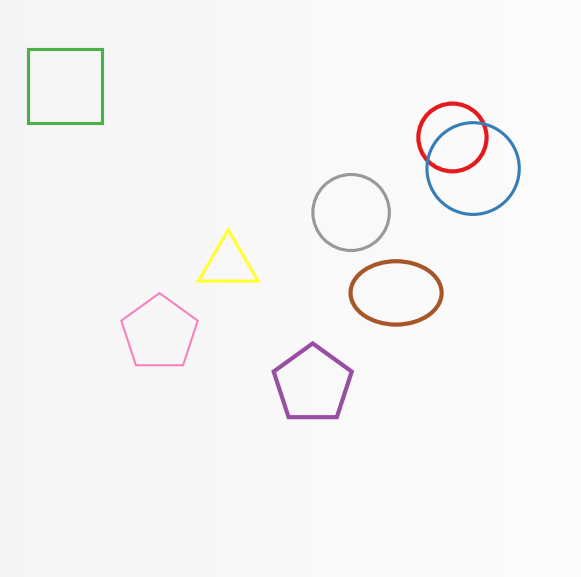[{"shape": "circle", "thickness": 2, "radius": 0.29, "center": [0.778, 0.761]}, {"shape": "circle", "thickness": 1.5, "radius": 0.4, "center": [0.814, 0.707]}, {"shape": "square", "thickness": 1.5, "radius": 0.32, "center": [0.112, 0.85]}, {"shape": "pentagon", "thickness": 2, "radius": 0.35, "center": [0.538, 0.334]}, {"shape": "triangle", "thickness": 1.5, "radius": 0.3, "center": [0.393, 0.542]}, {"shape": "oval", "thickness": 2, "radius": 0.39, "center": [0.681, 0.492]}, {"shape": "pentagon", "thickness": 1, "radius": 0.35, "center": [0.274, 0.423]}, {"shape": "circle", "thickness": 1.5, "radius": 0.33, "center": [0.604, 0.631]}]